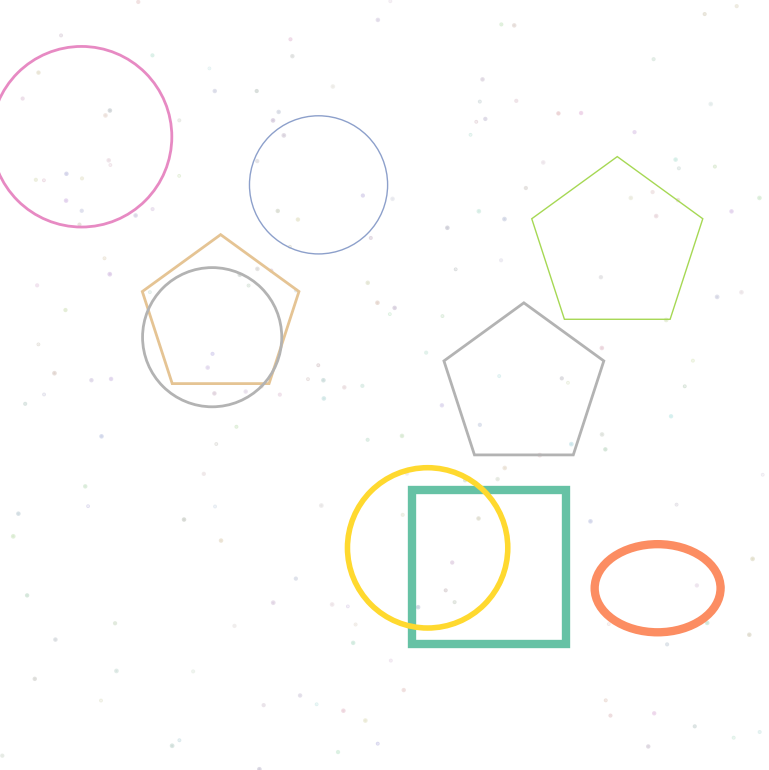[{"shape": "square", "thickness": 3, "radius": 0.5, "center": [0.635, 0.263]}, {"shape": "oval", "thickness": 3, "radius": 0.41, "center": [0.854, 0.236]}, {"shape": "circle", "thickness": 0.5, "radius": 0.45, "center": [0.414, 0.76]}, {"shape": "circle", "thickness": 1, "radius": 0.59, "center": [0.106, 0.822]}, {"shape": "pentagon", "thickness": 0.5, "radius": 0.58, "center": [0.802, 0.68]}, {"shape": "circle", "thickness": 2, "radius": 0.52, "center": [0.555, 0.288]}, {"shape": "pentagon", "thickness": 1, "radius": 0.53, "center": [0.287, 0.588]}, {"shape": "pentagon", "thickness": 1, "radius": 0.55, "center": [0.68, 0.498]}, {"shape": "circle", "thickness": 1, "radius": 0.45, "center": [0.276, 0.562]}]